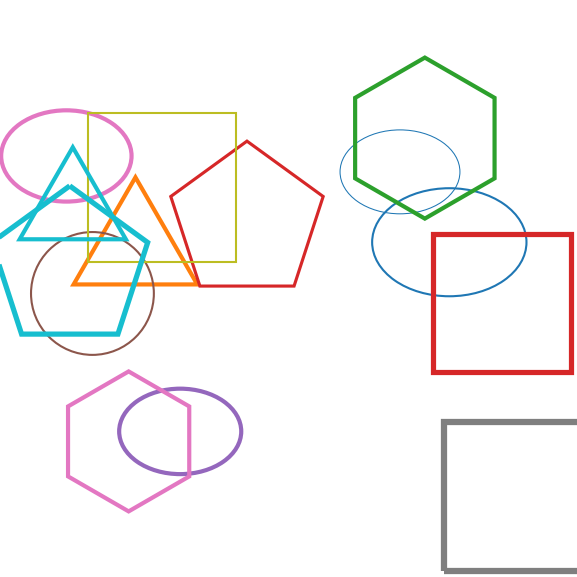[{"shape": "oval", "thickness": 0.5, "radius": 0.52, "center": [0.693, 0.702]}, {"shape": "oval", "thickness": 1, "radius": 0.67, "center": [0.778, 0.58]}, {"shape": "triangle", "thickness": 2, "radius": 0.62, "center": [0.235, 0.568]}, {"shape": "hexagon", "thickness": 2, "radius": 0.7, "center": [0.736, 0.76]}, {"shape": "pentagon", "thickness": 1.5, "radius": 0.69, "center": [0.428, 0.616]}, {"shape": "square", "thickness": 2.5, "radius": 0.6, "center": [0.869, 0.474]}, {"shape": "oval", "thickness": 2, "radius": 0.53, "center": [0.312, 0.252]}, {"shape": "circle", "thickness": 1, "radius": 0.53, "center": [0.16, 0.491]}, {"shape": "hexagon", "thickness": 2, "radius": 0.61, "center": [0.223, 0.235]}, {"shape": "oval", "thickness": 2, "radius": 0.56, "center": [0.115, 0.729]}, {"shape": "square", "thickness": 3, "radius": 0.65, "center": [0.898, 0.139]}, {"shape": "square", "thickness": 1, "radius": 0.64, "center": [0.281, 0.674]}, {"shape": "triangle", "thickness": 2, "radius": 0.53, "center": [0.126, 0.638]}, {"shape": "pentagon", "thickness": 2.5, "radius": 0.71, "center": [0.121, 0.535]}]